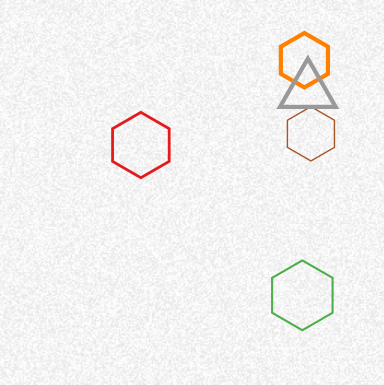[{"shape": "hexagon", "thickness": 2, "radius": 0.42, "center": [0.366, 0.623]}, {"shape": "hexagon", "thickness": 1.5, "radius": 0.45, "center": [0.785, 0.233]}, {"shape": "hexagon", "thickness": 3, "radius": 0.35, "center": [0.791, 0.844]}, {"shape": "hexagon", "thickness": 1, "radius": 0.35, "center": [0.808, 0.652]}, {"shape": "triangle", "thickness": 3, "radius": 0.42, "center": [0.8, 0.764]}]